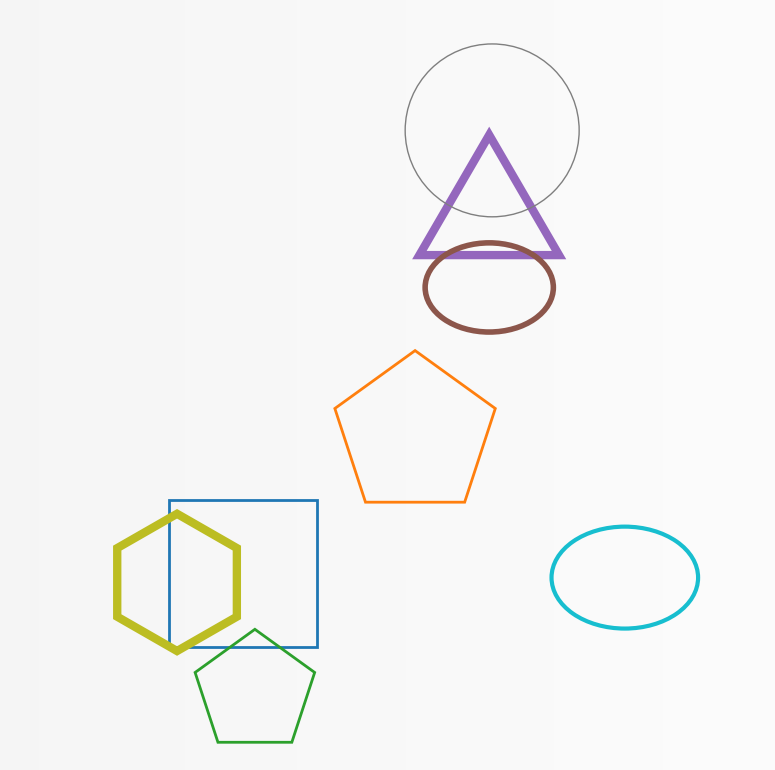[{"shape": "square", "thickness": 1, "radius": 0.48, "center": [0.314, 0.255]}, {"shape": "pentagon", "thickness": 1, "radius": 0.54, "center": [0.536, 0.436]}, {"shape": "pentagon", "thickness": 1, "radius": 0.41, "center": [0.329, 0.102]}, {"shape": "triangle", "thickness": 3, "radius": 0.52, "center": [0.631, 0.721]}, {"shape": "oval", "thickness": 2, "radius": 0.41, "center": [0.631, 0.627]}, {"shape": "circle", "thickness": 0.5, "radius": 0.56, "center": [0.635, 0.831]}, {"shape": "hexagon", "thickness": 3, "radius": 0.45, "center": [0.228, 0.244]}, {"shape": "oval", "thickness": 1.5, "radius": 0.47, "center": [0.806, 0.25]}]